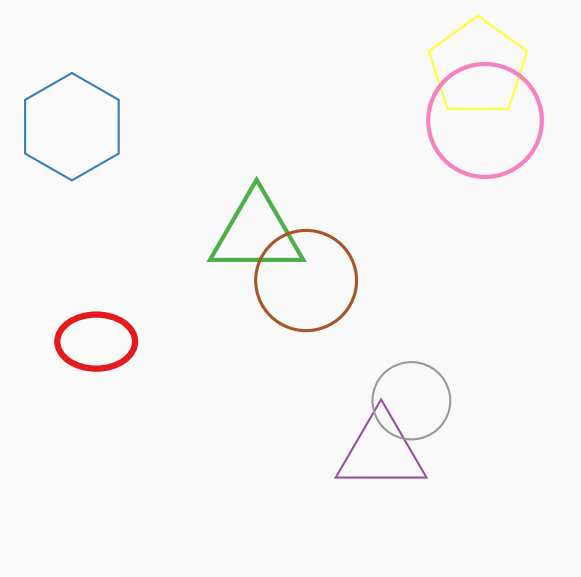[{"shape": "oval", "thickness": 3, "radius": 0.33, "center": [0.166, 0.408]}, {"shape": "hexagon", "thickness": 1, "radius": 0.46, "center": [0.124, 0.78]}, {"shape": "triangle", "thickness": 2, "radius": 0.46, "center": [0.441, 0.595]}, {"shape": "triangle", "thickness": 1, "radius": 0.45, "center": [0.656, 0.217]}, {"shape": "pentagon", "thickness": 1, "radius": 0.45, "center": [0.822, 0.883]}, {"shape": "circle", "thickness": 1.5, "radius": 0.43, "center": [0.527, 0.513]}, {"shape": "circle", "thickness": 2, "radius": 0.49, "center": [0.834, 0.791]}, {"shape": "circle", "thickness": 1, "radius": 0.33, "center": [0.708, 0.305]}]